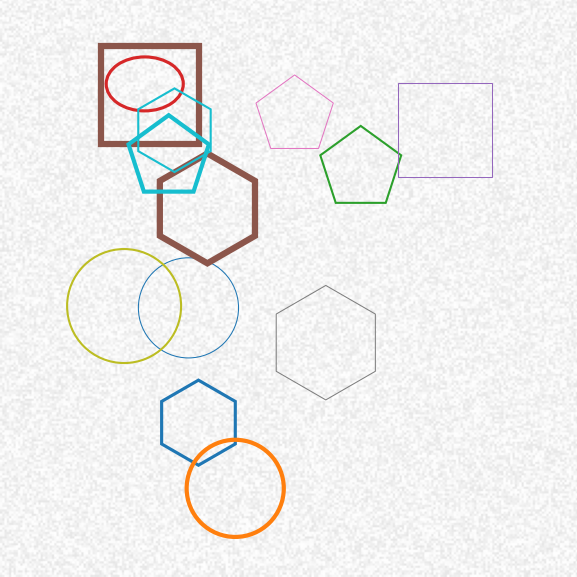[{"shape": "circle", "thickness": 0.5, "radius": 0.43, "center": [0.326, 0.466]}, {"shape": "hexagon", "thickness": 1.5, "radius": 0.37, "center": [0.344, 0.267]}, {"shape": "circle", "thickness": 2, "radius": 0.42, "center": [0.407, 0.153]}, {"shape": "pentagon", "thickness": 1, "radius": 0.37, "center": [0.625, 0.707]}, {"shape": "oval", "thickness": 1.5, "radius": 0.33, "center": [0.251, 0.854]}, {"shape": "square", "thickness": 0.5, "radius": 0.41, "center": [0.771, 0.775]}, {"shape": "square", "thickness": 3, "radius": 0.42, "center": [0.26, 0.835]}, {"shape": "hexagon", "thickness": 3, "radius": 0.48, "center": [0.359, 0.638]}, {"shape": "pentagon", "thickness": 0.5, "radius": 0.35, "center": [0.51, 0.799]}, {"shape": "hexagon", "thickness": 0.5, "radius": 0.5, "center": [0.564, 0.406]}, {"shape": "circle", "thickness": 1, "radius": 0.49, "center": [0.215, 0.469]}, {"shape": "hexagon", "thickness": 1, "radius": 0.36, "center": [0.302, 0.774]}, {"shape": "pentagon", "thickness": 2, "radius": 0.37, "center": [0.292, 0.727]}]